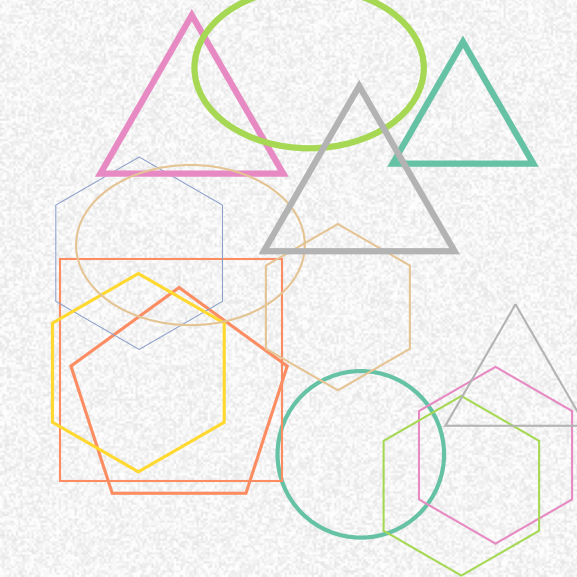[{"shape": "circle", "thickness": 2, "radius": 0.72, "center": [0.625, 0.212]}, {"shape": "triangle", "thickness": 3, "radius": 0.7, "center": [0.802, 0.786]}, {"shape": "pentagon", "thickness": 1.5, "radius": 0.98, "center": [0.31, 0.304]}, {"shape": "square", "thickness": 1, "radius": 0.96, "center": [0.296, 0.358]}, {"shape": "hexagon", "thickness": 0.5, "radius": 0.83, "center": [0.241, 0.561]}, {"shape": "hexagon", "thickness": 1, "radius": 0.77, "center": [0.858, 0.211]}, {"shape": "triangle", "thickness": 3, "radius": 0.91, "center": [0.332, 0.79]}, {"shape": "hexagon", "thickness": 1, "radius": 0.78, "center": [0.799, 0.158]}, {"shape": "oval", "thickness": 3, "radius": 0.99, "center": [0.535, 0.881]}, {"shape": "hexagon", "thickness": 1.5, "radius": 0.86, "center": [0.24, 0.354]}, {"shape": "oval", "thickness": 1, "radius": 0.99, "center": [0.33, 0.575]}, {"shape": "hexagon", "thickness": 1, "radius": 0.72, "center": [0.585, 0.467]}, {"shape": "triangle", "thickness": 1, "radius": 0.7, "center": [0.893, 0.332]}, {"shape": "triangle", "thickness": 3, "radius": 0.95, "center": [0.622, 0.659]}]